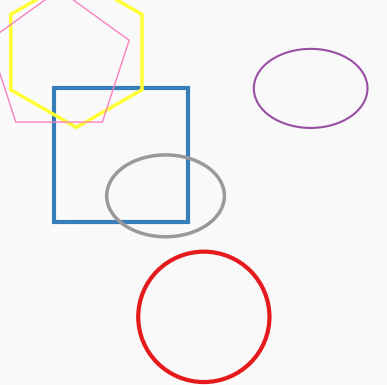[{"shape": "circle", "thickness": 3, "radius": 0.85, "center": [0.526, 0.177]}, {"shape": "square", "thickness": 3, "radius": 0.87, "center": [0.312, 0.597]}, {"shape": "oval", "thickness": 1.5, "radius": 0.73, "center": [0.802, 0.77]}, {"shape": "hexagon", "thickness": 2.5, "radius": 0.98, "center": [0.197, 0.865]}, {"shape": "pentagon", "thickness": 1, "radius": 0.95, "center": [0.153, 0.837]}, {"shape": "oval", "thickness": 2.5, "radius": 0.76, "center": [0.427, 0.491]}]